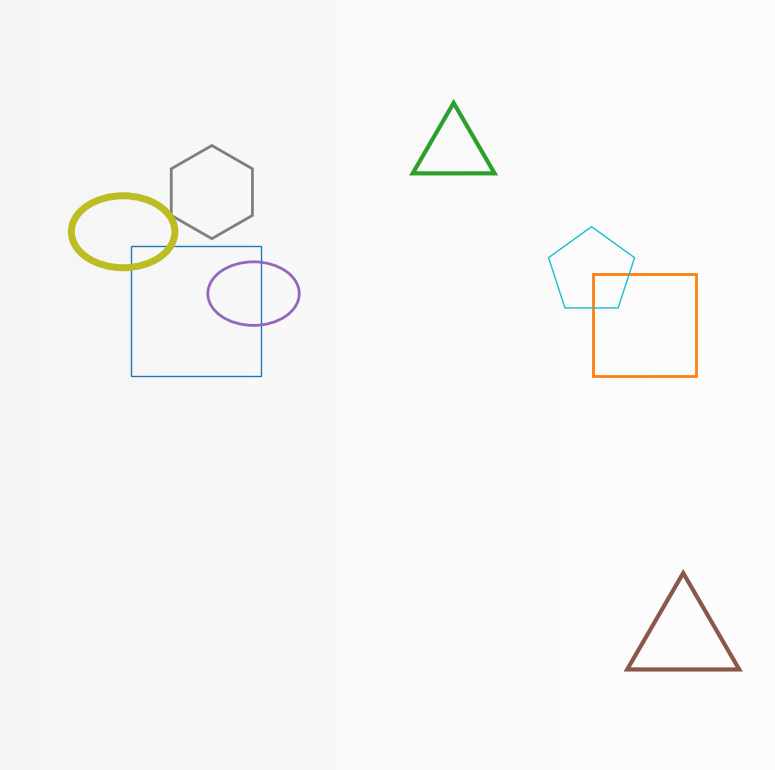[{"shape": "square", "thickness": 0.5, "radius": 0.42, "center": [0.253, 0.597]}, {"shape": "square", "thickness": 1, "radius": 0.33, "center": [0.831, 0.578]}, {"shape": "triangle", "thickness": 1.5, "radius": 0.3, "center": [0.585, 0.805]}, {"shape": "oval", "thickness": 1, "radius": 0.29, "center": [0.327, 0.619]}, {"shape": "triangle", "thickness": 1.5, "radius": 0.42, "center": [0.882, 0.172]}, {"shape": "hexagon", "thickness": 1, "radius": 0.3, "center": [0.273, 0.751]}, {"shape": "oval", "thickness": 2.5, "radius": 0.33, "center": [0.159, 0.699]}, {"shape": "pentagon", "thickness": 0.5, "radius": 0.29, "center": [0.763, 0.647]}]